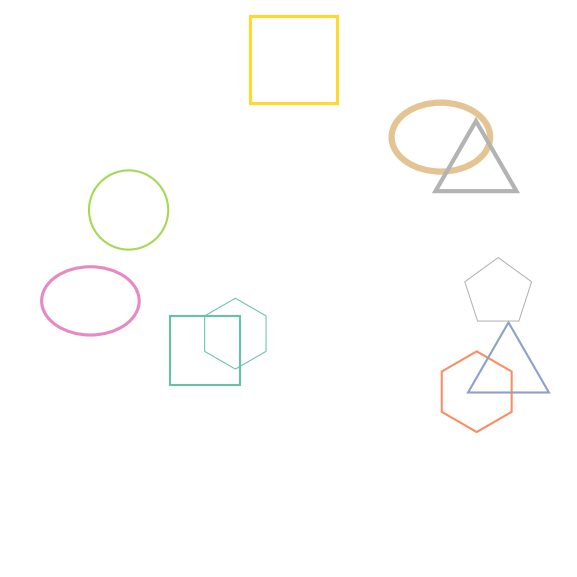[{"shape": "hexagon", "thickness": 0.5, "radius": 0.31, "center": [0.408, 0.421]}, {"shape": "square", "thickness": 1, "radius": 0.3, "center": [0.355, 0.392]}, {"shape": "hexagon", "thickness": 1, "radius": 0.35, "center": [0.825, 0.321]}, {"shape": "triangle", "thickness": 1, "radius": 0.4, "center": [0.881, 0.36]}, {"shape": "oval", "thickness": 1.5, "radius": 0.42, "center": [0.157, 0.478]}, {"shape": "circle", "thickness": 1, "radius": 0.34, "center": [0.223, 0.636]}, {"shape": "square", "thickness": 1.5, "radius": 0.38, "center": [0.509, 0.897]}, {"shape": "oval", "thickness": 3, "radius": 0.43, "center": [0.763, 0.762]}, {"shape": "triangle", "thickness": 2, "radius": 0.4, "center": [0.824, 0.709]}, {"shape": "pentagon", "thickness": 0.5, "radius": 0.3, "center": [0.863, 0.492]}]